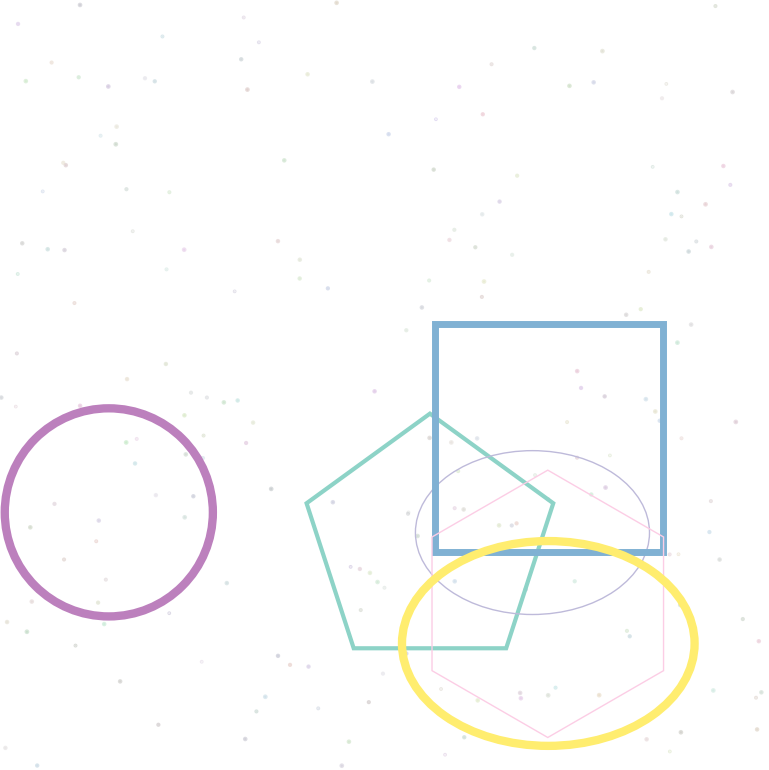[{"shape": "pentagon", "thickness": 1.5, "radius": 0.84, "center": [0.558, 0.294]}, {"shape": "oval", "thickness": 0.5, "radius": 0.76, "center": [0.692, 0.308]}, {"shape": "square", "thickness": 2.5, "radius": 0.74, "center": [0.713, 0.431]}, {"shape": "hexagon", "thickness": 0.5, "radius": 0.87, "center": [0.711, 0.216]}, {"shape": "circle", "thickness": 3, "radius": 0.68, "center": [0.141, 0.335]}, {"shape": "oval", "thickness": 3, "radius": 0.95, "center": [0.712, 0.164]}]